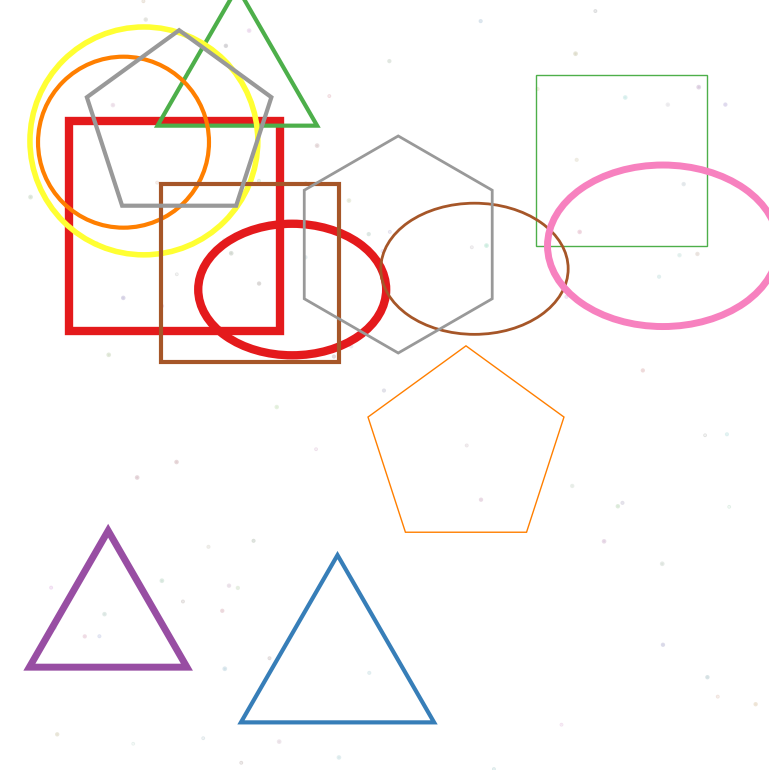[{"shape": "square", "thickness": 3, "radius": 0.68, "center": [0.227, 0.706]}, {"shape": "oval", "thickness": 3, "radius": 0.61, "center": [0.379, 0.624]}, {"shape": "triangle", "thickness": 1.5, "radius": 0.72, "center": [0.438, 0.134]}, {"shape": "square", "thickness": 0.5, "radius": 0.55, "center": [0.807, 0.792]}, {"shape": "triangle", "thickness": 1.5, "radius": 0.6, "center": [0.308, 0.897]}, {"shape": "triangle", "thickness": 2.5, "radius": 0.59, "center": [0.14, 0.193]}, {"shape": "circle", "thickness": 1.5, "radius": 0.56, "center": [0.16, 0.815]}, {"shape": "pentagon", "thickness": 0.5, "radius": 0.67, "center": [0.605, 0.417]}, {"shape": "circle", "thickness": 2, "radius": 0.74, "center": [0.187, 0.817]}, {"shape": "square", "thickness": 1.5, "radius": 0.58, "center": [0.325, 0.645]}, {"shape": "oval", "thickness": 1, "radius": 0.61, "center": [0.616, 0.651]}, {"shape": "oval", "thickness": 2.5, "radius": 0.75, "center": [0.861, 0.681]}, {"shape": "pentagon", "thickness": 1.5, "radius": 0.63, "center": [0.233, 0.835]}, {"shape": "hexagon", "thickness": 1, "radius": 0.7, "center": [0.517, 0.682]}]